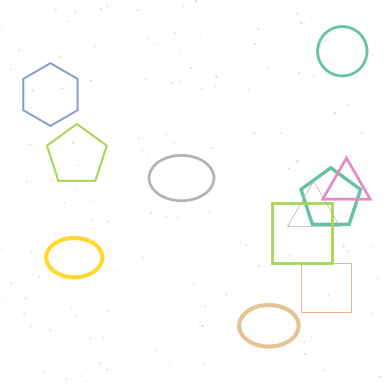[{"shape": "pentagon", "thickness": 2.5, "radius": 0.41, "center": [0.859, 0.483]}, {"shape": "circle", "thickness": 2, "radius": 0.32, "center": [0.889, 0.867]}, {"shape": "square", "thickness": 0.5, "radius": 0.32, "center": [0.847, 0.253]}, {"shape": "hexagon", "thickness": 1.5, "radius": 0.41, "center": [0.131, 0.754]}, {"shape": "triangle", "thickness": 2, "radius": 0.36, "center": [0.9, 0.518]}, {"shape": "square", "thickness": 2, "radius": 0.39, "center": [0.785, 0.395]}, {"shape": "pentagon", "thickness": 1.5, "radius": 0.41, "center": [0.2, 0.596]}, {"shape": "oval", "thickness": 3, "radius": 0.36, "center": [0.193, 0.331]}, {"shape": "oval", "thickness": 3, "radius": 0.39, "center": [0.698, 0.154]}, {"shape": "oval", "thickness": 2, "radius": 0.42, "center": [0.471, 0.538]}, {"shape": "triangle", "thickness": 0.5, "radius": 0.39, "center": [0.815, 0.451]}]